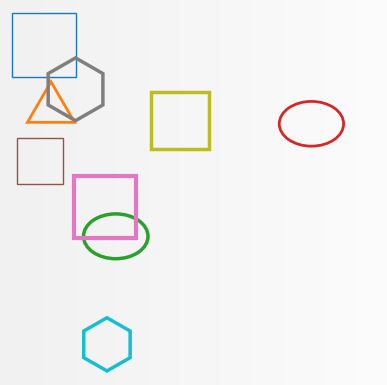[{"shape": "square", "thickness": 1, "radius": 0.41, "center": [0.114, 0.883]}, {"shape": "triangle", "thickness": 2, "radius": 0.35, "center": [0.132, 0.717]}, {"shape": "oval", "thickness": 2.5, "radius": 0.42, "center": [0.299, 0.386]}, {"shape": "oval", "thickness": 2, "radius": 0.42, "center": [0.804, 0.678]}, {"shape": "square", "thickness": 1, "radius": 0.3, "center": [0.104, 0.582]}, {"shape": "square", "thickness": 3, "radius": 0.4, "center": [0.272, 0.463]}, {"shape": "hexagon", "thickness": 2.5, "radius": 0.41, "center": [0.195, 0.768]}, {"shape": "square", "thickness": 2.5, "radius": 0.38, "center": [0.464, 0.687]}, {"shape": "hexagon", "thickness": 2.5, "radius": 0.35, "center": [0.276, 0.106]}]